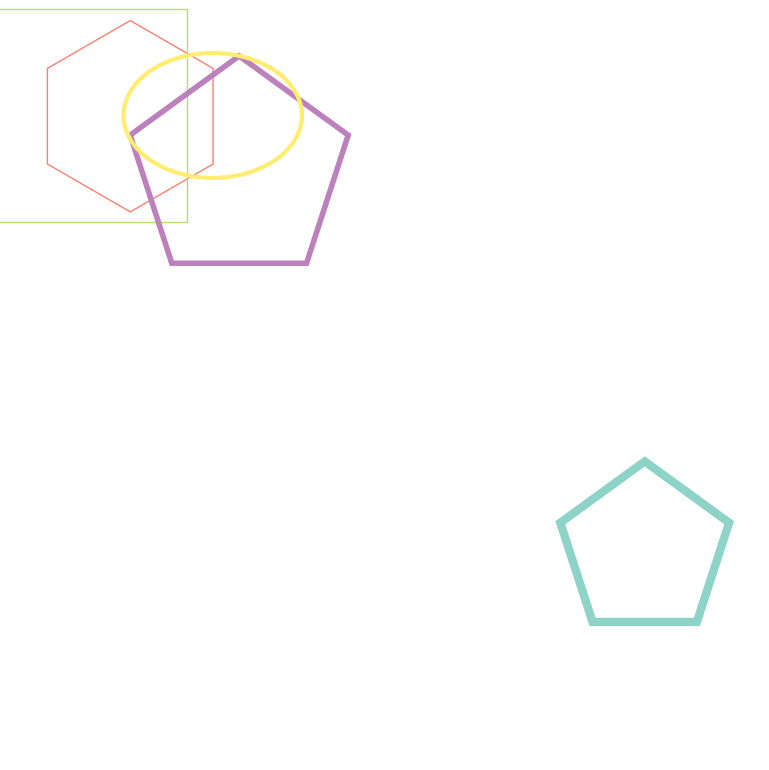[{"shape": "pentagon", "thickness": 3, "radius": 0.58, "center": [0.837, 0.286]}, {"shape": "hexagon", "thickness": 0.5, "radius": 0.62, "center": [0.169, 0.849]}, {"shape": "square", "thickness": 0.5, "radius": 0.69, "center": [0.104, 0.85]}, {"shape": "pentagon", "thickness": 2, "radius": 0.74, "center": [0.311, 0.779]}, {"shape": "oval", "thickness": 1.5, "radius": 0.58, "center": [0.276, 0.85]}]